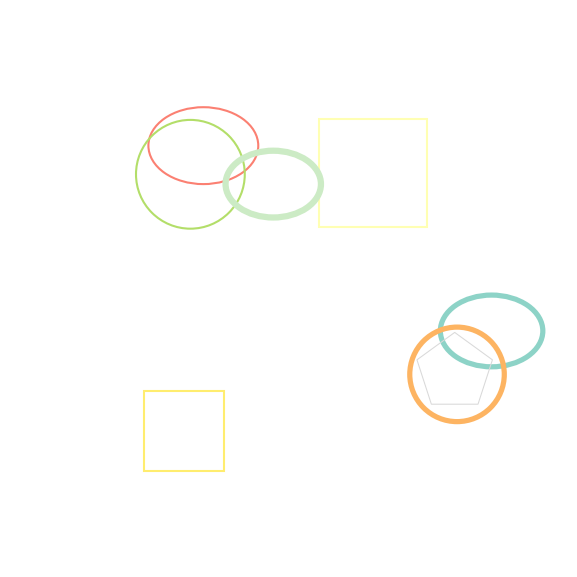[{"shape": "oval", "thickness": 2.5, "radius": 0.44, "center": [0.851, 0.426]}, {"shape": "square", "thickness": 1, "radius": 0.47, "center": [0.646, 0.699]}, {"shape": "oval", "thickness": 1, "radius": 0.48, "center": [0.352, 0.747]}, {"shape": "circle", "thickness": 2.5, "radius": 0.41, "center": [0.791, 0.351]}, {"shape": "circle", "thickness": 1, "radius": 0.47, "center": [0.33, 0.697]}, {"shape": "pentagon", "thickness": 0.5, "radius": 0.34, "center": [0.787, 0.355]}, {"shape": "oval", "thickness": 3, "radius": 0.41, "center": [0.473, 0.68]}, {"shape": "square", "thickness": 1, "radius": 0.35, "center": [0.318, 0.253]}]